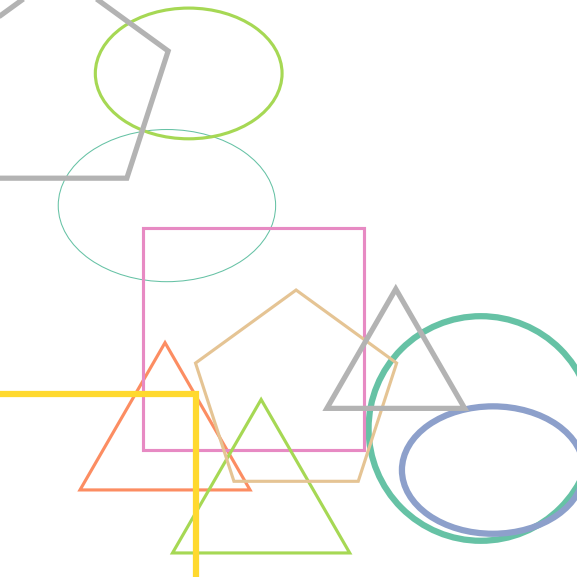[{"shape": "circle", "thickness": 3, "radius": 0.97, "center": [0.833, 0.257]}, {"shape": "oval", "thickness": 0.5, "radius": 0.94, "center": [0.289, 0.643]}, {"shape": "triangle", "thickness": 1.5, "radius": 0.85, "center": [0.286, 0.236]}, {"shape": "oval", "thickness": 3, "radius": 0.79, "center": [0.854, 0.185]}, {"shape": "square", "thickness": 1.5, "radius": 0.96, "center": [0.439, 0.412]}, {"shape": "oval", "thickness": 1.5, "radius": 0.81, "center": [0.327, 0.872]}, {"shape": "triangle", "thickness": 1.5, "radius": 0.89, "center": [0.452, 0.13]}, {"shape": "square", "thickness": 3, "radius": 0.88, "center": [0.163, 0.14]}, {"shape": "pentagon", "thickness": 1.5, "radius": 0.92, "center": [0.513, 0.314]}, {"shape": "pentagon", "thickness": 2.5, "radius": 0.99, "center": [0.104, 0.85]}, {"shape": "triangle", "thickness": 2.5, "radius": 0.69, "center": [0.685, 0.361]}]